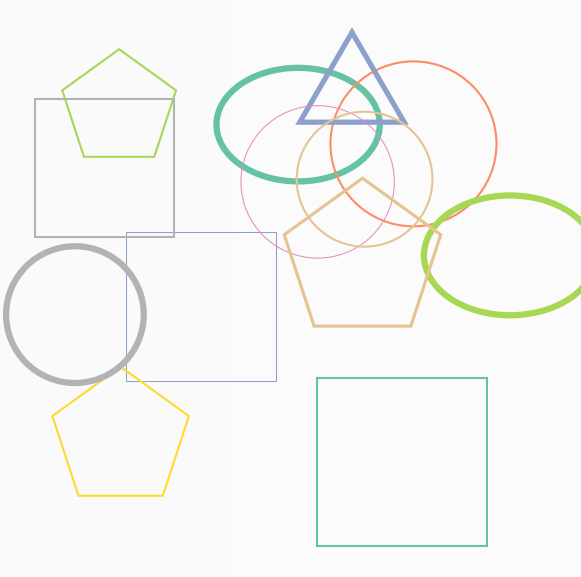[{"shape": "oval", "thickness": 3, "radius": 0.7, "center": [0.513, 0.783]}, {"shape": "square", "thickness": 1, "radius": 0.73, "center": [0.691, 0.199]}, {"shape": "circle", "thickness": 1, "radius": 0.71, "center": [0.711, 0.75]}, {"shape": "triangle", "thickness": 2.5, "radius": 0.52, "center": [0.606, 0.839]}, {"shape": "square", "thickness": 0.5, "radius": 0.64, "center": [0.346, 0.468]}, {"shape": "circle", "thickness": 0.5, "radius": 0.66, "center": [0.547, 0.684]}, {"shape": "oval", "thickness": 3, "radius": 0.74, "center": [0.878, 0.557]}, {"shape": "pentagon", "thickness": 1, "radius": 0.51, "center": [0.205, 0.811]}, {"shape": "pentagon", "thickness": 1, "radius": 0.62, "center": [0.208, 0.241]}, {"shape": "pentagon", "thickness": 1.5, "radius": 0.71, "center": [0.624, 0.549]}, {"shape": "circle", "thickness": 1, "radius": 0.58, "center": [0.627, 0.689]}, {"shape": "square", "thickness": 1, "radius": 0.6, "center": [0.18, 0.708]}, {"shape": "circle", "thickness": 3, "radius": 0.59, "center": [0.129, 0.454]}]